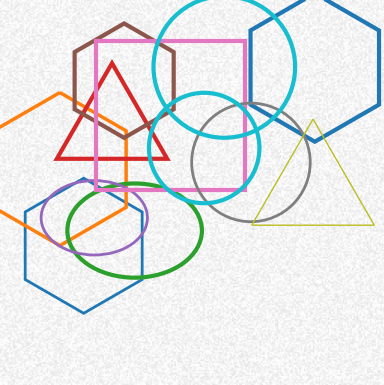[{"shape": "hexagon", "thickness": 2, "radius": 0.88, "center": [0.217, 0.362]}, {"shape": "hexagon", "thickness": 3, "radius": 0.96, "center": [0.818, 0.825]}, {"shape": "hexagon", "thickness": 2.5, "radius": 0.99, "center": [0.155, 0.561]}, {"shape": "oval", "thickness": 3, "radius": 0.87, "center": [0.35, 0.401]}, {"shape": "triangle", "thickness": 3, "radius": 0.83, "center": [0.291, 0.67]}, {"shape": "oval", "thickness": 2, "radius": 0.69, "center": [0.245, 0.434]}, {"shape": "hexagon", "thickness": 3, "radius": 0.74, "center": [0.322, 0.791]}, {"shape": "square", "thickness": 3, "radius": 0.97, "center": [0.442, 0.701]}, {"shape": "circle", "thickness": 2, "radius": 0.77, "center": [0.652, 0.578]}, {"shape": "triangle", "thickness": 1, "radius": 0.92, "center": [0.813, 0.507]}, {"shape": "circle", "thickness": 3, "radius": 0.72, "center": [0.53, 0.616]}, {"shape": "circle", "thickness": 3, "radius": 0.92, "center": [0.583, 0.826]}]